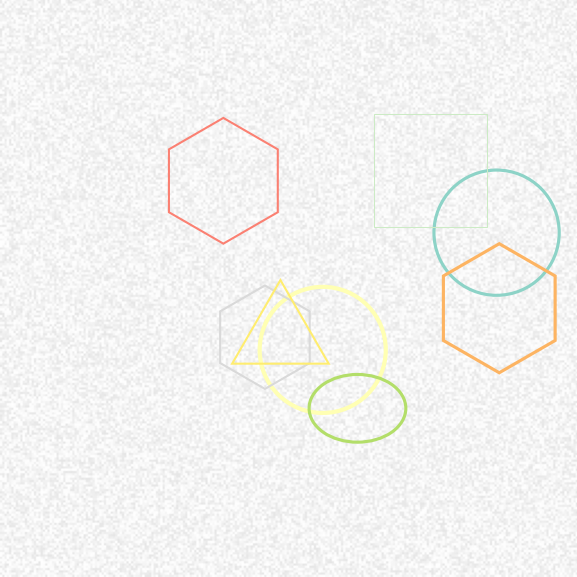[{"shape": "circle", "thickness": 1.5, "radius": 0.54, "center": [0.86, 0.596]}, {"shape": "circle", "thickness": 2, "radius": 0.55, "center": [0.559, 0.393]}, {"shape": "hexagon", "thickness": 1, "radius": 0.54, "center": [0.387, 0.686]}, {"shape": "hexagon", "thickness": 1.5, "radius": 0.56, "center": [0.865, 0.465]}, {"shape": "oval", "thickness": 1.5, "radius": 0.42, "center": [0.619, 0.292]}, {"shape": "hexagon", "thickness": 1, "radius": 0.45, "center": [0.459, 0.415]}, {"shape": "square", "thickness": 0.5, "radius": 0.49, "center": [0.746, 0.704]}, {"shape": "triangle", "thickness": 1, "radius": 0.48, "center": [0.486, 0.418]}]